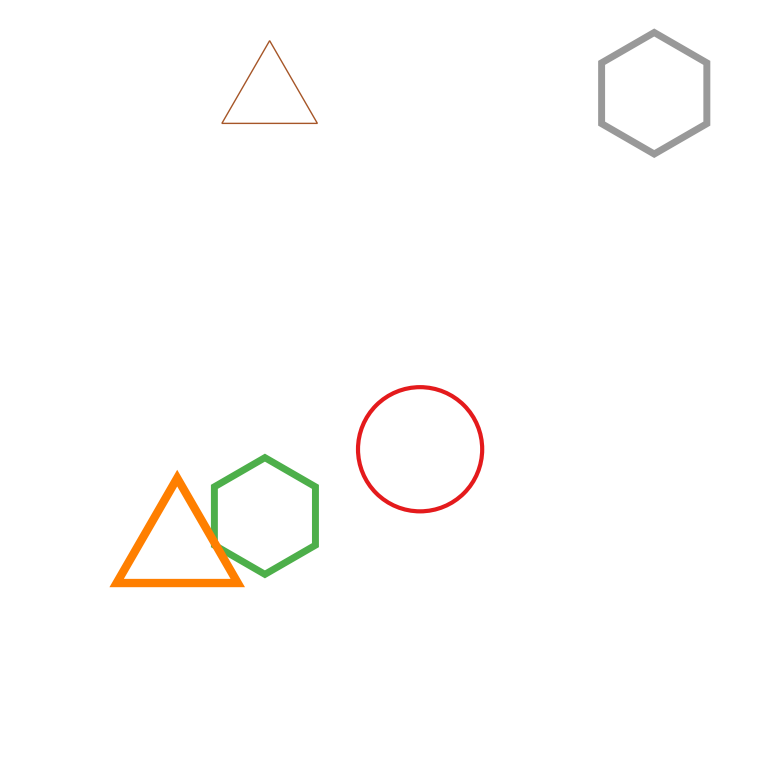[{"shape": "circle", "thickness": 1.5, "radius": 0.4, "center": [0.546, 0.417]}, {"shape": "hexagon", "thickness": 2.5, "radius": 0.38, "center": [0.344, 0.33]}, {"shape": "triangle", "thickness": 3, "radius": 0.45, "center": [0.23, 0.288]}, {"shape": "triangle", "thickness": 0.5, "radius": 0.36, "center": [0.35, 0.876]}, {"shape": "hexagon", "thickness": 2.5, "radius": 0.39, "center": [0.85, 0.879]}]